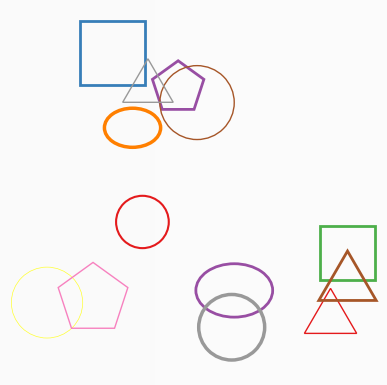[{"shape": "triangle", "thickness": 1, "radius": 0.39, "center": [0.853, 0.173]}, {"shape": "circle", "thickness": 1.5, "radius": 0.34, "center": [0.368, 0.423]}, {"shape": "square", "thickness": 2, "radius": 0.42, "center": [0.29, 0.862]}, {"shape": "square", "thickness": 2, "radius": 0.35, "center": [0.896, 0.343]}, {"shape": "pentagon", "thickness": 2, "radius": 0.35, "center": [0.46, 0.772]}, {"shape": "oval", "thickness": 2, "radius": 0.5, "center": [0.605, 0.246]}, {"shape": "oval", "thickness": 2.5, "radius": 0.36, "center": [0.342, 0.668]}, {"shape": "circle", "thickness": 0.5, "radius": 0.46, "center": [0.121, 0.214]}, {"shape": "triangle", "thickness": 2, "radius": 0.43, "center": [0.897, 0.262]}, {"shape": "circle", "thickness": 1, "radius": 0.48, "center": [0.509, 0.734]}, {"shape": "pentagon", "thickness": 1, "radius": 0.47, "center": [0.24, 0.224]}, {"shape": "triangle", "thickness": 1, "radius": 0.38, "center": [0.382, 0.772]}, {"shape": "circle", "thickness": 2.5, "radius": 0.43, "center": [0.598, 0.15]}]